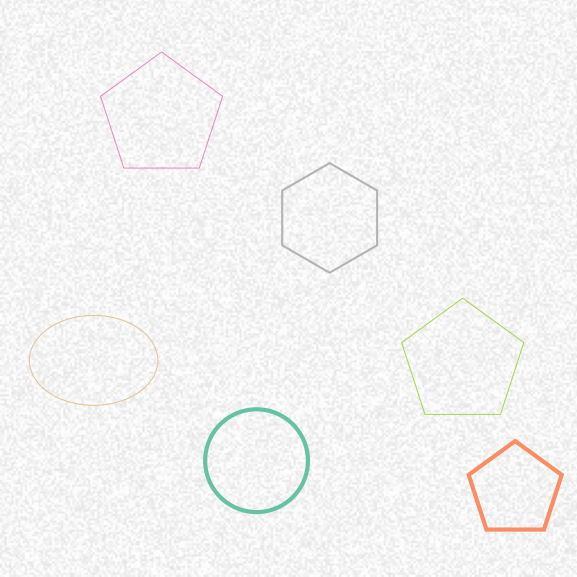[{"shape": "circle", "thickness": 2, "radius": 0.45, "center": [0.444, 0.201]}, {"shape": "pentagon", "thickness": 2, "radius": 0.42, "center": [0.892, 0.151]}, {"shape": "pentagon", "thickness": 0.5, "radius": 0.56, "center": [0.28, 0.798]}, {"shape": "pentagon", "thickness": 0.5, "radius": 0.56, "center": [0.801, 0.372]}, {"shape": "oval", "thickness": 0.5, "radius": 0.56, "center": [0.162, 0.375]}, {"shape": "hexagon", "thickness": 1, "radius": 0.47, "center": [0.571, 0.622]}]